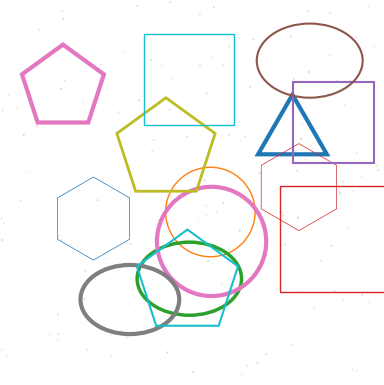[{"shape": "triangle", "thickness": 3, "radius": 0.52, "center": [0.76, 0.651]}, {"shape": "hexagon", "thickness": 0.5, "radius": 0.54, "center": [0.243, 0.432]}, {"shape": "circle", "thickness": 1, "radius": 0.58, "center": [0.546, 0.449]}, {"shape": "oval", "thickness": 2.5, "radius": 0.68, "center": [0.492, 0.276]}, {"shape": "hexagon", "thickness": 0.5, "radius": 0.57, "center": [0.776, 0.514]}, {"shape": "square", "thickness": 1, "radius": 0.69, "center": [0.864, 0.378]}, {"shape": "square", "thickness": 1.5, "radius": 0.53, "center": [0.865, 0.682]}, {"shape": "oval", "thickness": 1.5, "radius": 0.69, "center": [0.804, 0.843]}, {"shape": "circle", "thickness": 3, "radius": 0.71, "center": [0.55, 0.373]}, {"shape": "pentagon", "thickness": 3, "radius": 0.56, "center": [0.163, 0.772]}, {"shape": "oval", "thickness": 3, "radius": 0.64, "center": [0.337, 0.222]}, {"shape": "pentagon", "thickness": 2, "radius": 0.67, "center": [0.431, 0.612]}, {"shape": "pentagon", "thickness": 1.5, "radius": 0.69, "center": [0.487, 0.266]}, {"shape": "square", "thickness": 1, "radius": 0.59, "center": [0.49, 0.794]}]